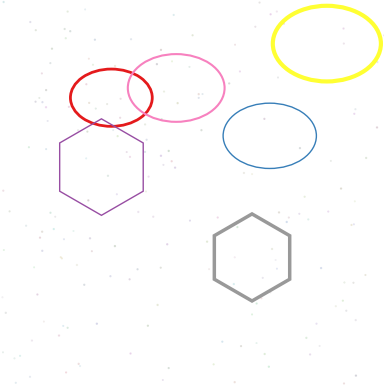[{"shape": "oval", "thickness": 2, "radius": 0.53, "center": [0.289, 0.746]}, {"shape": "oval", "thickness": 1, "radius": 0.61, "center": [0.701, 0.647]}, {"shape": "hexagon", "thickness": 1, "radius": 0.63, "center": [0.264, 0.566]}, {"shape": "oval", "thickness": 3, "radius": 0.7, "center": [0.849, 0.887]}, {"shape": "oval", "thickness": 1.5, "radius": 0.63, "center": [0.458, 0.772]}, {"shape": "hexagon", "thickness": 2.5, "radius": 0.57, "center": [0.655, 0.331]}]